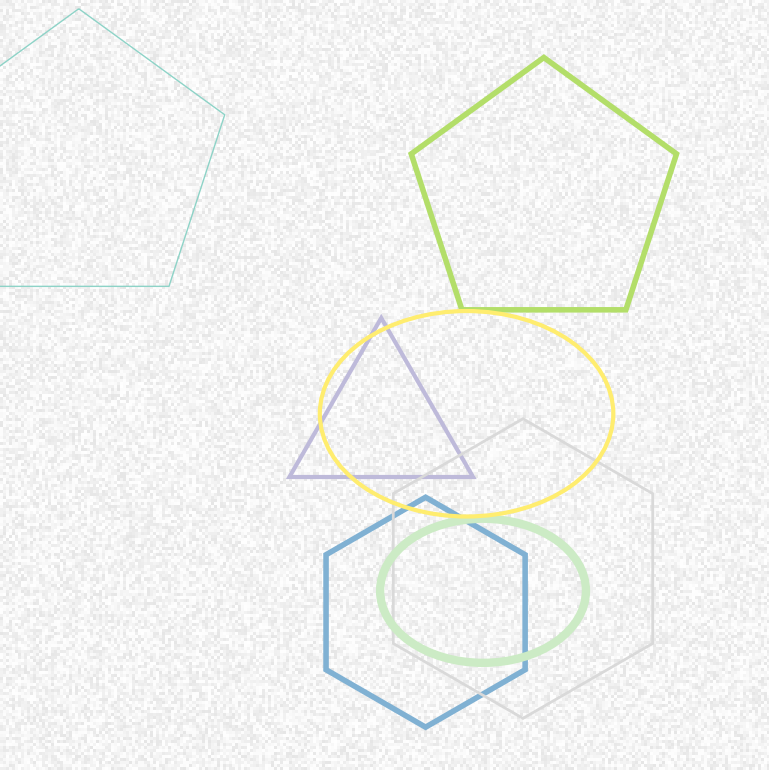[{"shape": "pentagon", "thickness": 0.5, "radius": 1.0, "center": [0.102, 0.789]}, {"shape": "triangle", "thickness": 1.5, "radius": 0.69, "center": [0.495, 0.449]}, {"shape": "hexagon", "thickness": 2, "radius": 0.75, "center": [0.553, 0.205]}, {"shape": "pentagon", "thickness": 2, "radius": 0.91, "center": [0.706, 0.744]}, {"shape": "hexagon", "thickness": 1, "radius": 0.97, "center": [0.679, 0.262]}, {"shape": "oval", "thickness": 3, "radius": 0.67, "center": [0.627, 0.233]}, {"shape": "oval", "thickness": 1.5, "radius": 0.95, "center": [0.606, 0.463]}]